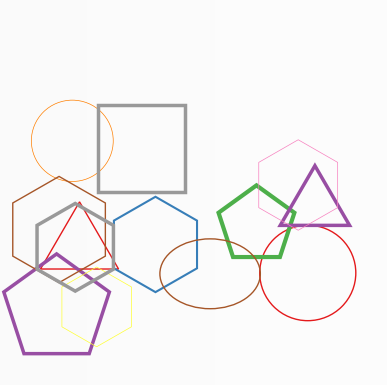[{"shape": "triangle", "thickness": 1, "radius": 0.58, "center": [0.205, 0.359]}, {"shape": "circle", "thickness": 1, "radius": 0.62, "center": [0.794, 0.291]}, {"shape": "hexagon", "thickness": 1.5, "radius": 0.62, "center": [0.401, 0.365]}, {"shape": "pentagon", "thickness": 3, "radius": 0.51, "center": [0.662, 0.416]}, {"shape": "pentagon", "thickness": 2.5, "radius": 0.72, "center": [0.146, 0.197]}, {"shape": "triangle", "thickness": 2.5, "radius": 0.52, "center": [0.813, 0.466]}, {"shape": "circle", "thickness": 0.5, "radius": 0.53, "center": [0.187, 0.634]}, {"shape": "hexagon", "thickness": 0.5, "radius": 0.52, "center": [0.249, 0.203]}, {"shape": "oval", "thickness": 1, "radius": 0.65, "center": [0.542, 0.289]}, {"shape": "hexagon", "thickness": 1, "radius": 0.69, "center": [0.152, 0.404]}, {"shape": "hexagon", "thickness": 0.5, "radius": 0.59, "center": [0.77, 0.519]}, {"shape": "hexagon", "thickness": 2.5, "radius": 0.57, "center": [0.194, 0.358]}, {"shape": "square", "thickness": 2.5, "radius": 0.56, "center": [0.366, 0.614]}]